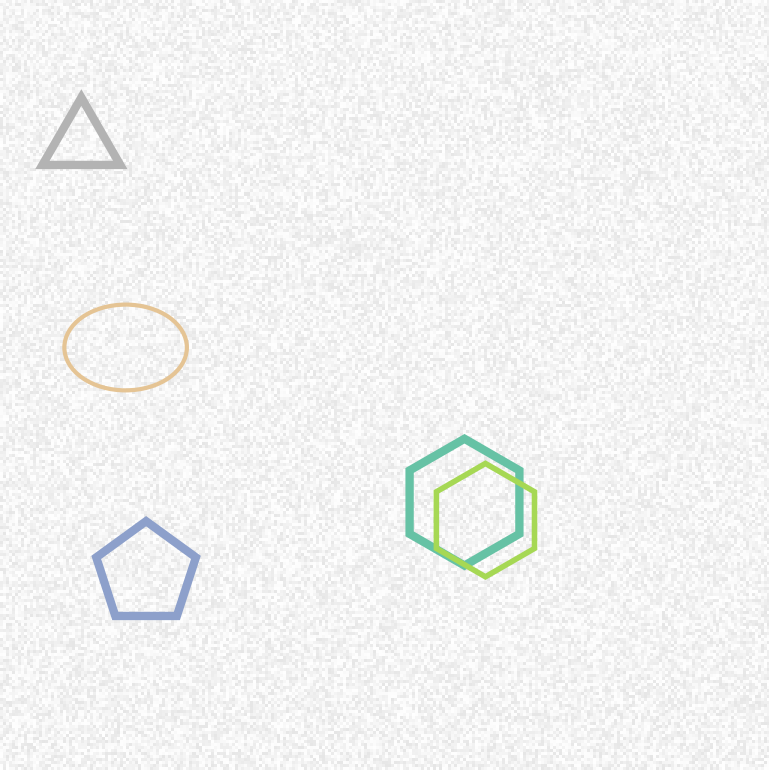[{"shape": "hexagon", "thickness": 3, "radius": 0.41, "center": [0.603, 0.348]}, {"shape": "pentagon", "thickness": 3, "radius": 0.34, "center": [0.19, 0.255]}, {"shape": "hexagon", "thickness": 2, "radius": 0.37, "center": [0.63, 0.325]}, {"shape": "oval", "thickness": 1.5, "radius": 0.4, "center": [0.163, 0.549]}, {"shape": "triangle", "thickness": 3, "radius": 0.29, "center": [0.106, 0.815]}]